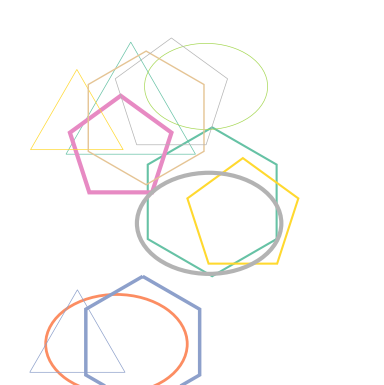[{"shape": "hexagon", "thickness": 1.5, "radius": 0.97, "center": [0.551, 0.476]}, {"shape": "triangle", "thickness": 0.5, "radius": 0.97, "center": [0.34, 0.697]}, {"shape": "oval", "thickness": 2, "radius": 0.92, "center": [0.302, 0.106]}, {"shape": "triangle", "thickness": 0.5, "radius": 0.71, "center": [0.201, 0.104]}, {"shape": "hexagon", "thickness": 2.5, "radius": 0.85, "center": [0.371, 0.111]}, {"shape": "pentagon", "thickness": 3, "radius": 0.69, "center": [0.313, 0.613]}, {"shape": "oval", "thickness": 0.5, "radius": 0.8, "center": [0.535, 0.775]}, {"shape": "pentagon", "thickness": 1.5, "radius": 0.76, "center": [0.631, 0.438]}, {"shape": "triangle", "thickness": 0.5, "radius": 0.69, "center": [0.2, 0.681]}, {"shape": "hexagon", "thickness": 1, "radius": 0.87, "center": [0.38, 0.694]}, {"shape": "oval", "thickness": 3, "radius": 0.94, "center": [0.543, 0.42]}, {"shape": "pentagon", "thickness": 0.5, "radius": 0.77, "center": [0.445, 0.748]}]